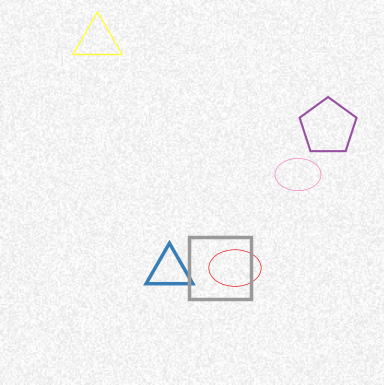[{"shape": "oval", "thickness": 0.5, "radius": 0.34, "center": [0.61, 0.304]}, {"shape": "triangle", "thickness": 2.5, "radius": 0.35, "center": [0.44, 0.298]}, {"shape": "pentagon", "thickness": 1.5, "radius": 0.39, "center": [0.852, 0.67]}, {"shape": "triangle", "thickness": 1, "radius": 0.37, "center": [0.253, 0.895]}, {"shape": "oval", "thickness": 0.5, "radius": 0.3, "center": [0.774, 0.547]}, {"shape": "square", "thickness": 2.5, "radius": 0.4, "center": [0.571, 0.303]}]